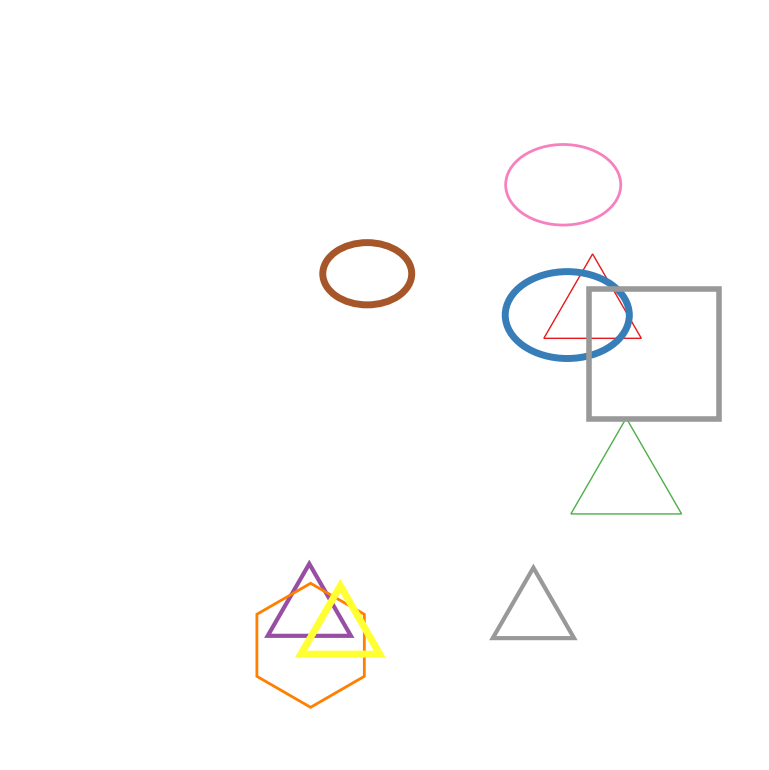[{"shape": "triangle", "thickness": 0.5, "radius": 0.37, "center": [0.77, 0.597]}, {"shape": "oval", "thickness": 2.5, "radius": 0.4, "center": [0.737, 0.591]}, {"shape": "triangle", "thickness": 0.5, "radius": 0.41, "center": [0.813, 0.374]}, {"shape": "triangle", "thickness": 1.5, "radius": 0.31, "center": [0.402, 0.205]}, {"shape": "hexagon", "thickness": 1, "radius": 0.4, "center": [0.403, 0.162]}, {"shape": "triangle", "thickness": 2.5, "radius": 0.3, "center": [0.442, 0.18]}, {"shape": "oval", "thickness": 2.5, "radius": 0.29, "center": [0.477, 0.644]}, {"shape": "oval", "thickness": 1, "radius": 0.37, "center": [0.731, 0.76]}, {"shape": "triangle", "thickness": 1.5, "radius": 0.3, "center": [0.693, 0.202]}, {"shape": "square", "thickness": 2, "radius": 0.42, "center": [0.85, 0.54]}]